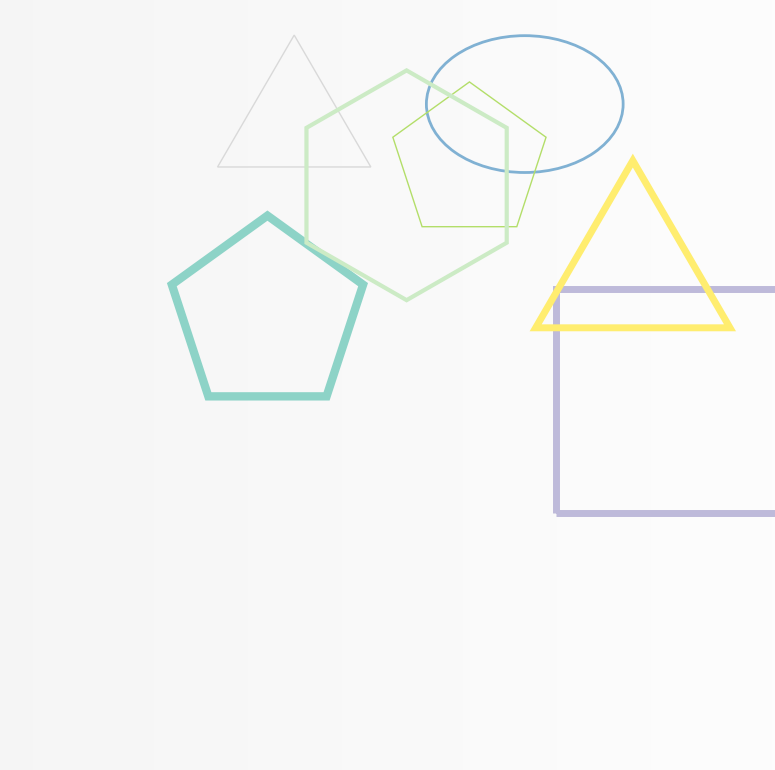[{"shape": "pentagon", "thickness": 3, "radius": 0.65, "center": [0.345, 0.59]}, {"shape": "square", "thickness": 2.5, "radius": 0.73, "center": [0.864, 0.479]}, {"shape": "oval", "thickness": 1, "radius": 0.63, "center": [0.677, 0.865]}, {"shape": "pentagon", "thickness": 0.5, "radius": 0.52, "center": [0.606, 0.79]}, {"shape": "triangle", "thickness": 0.5, "radius": 0.57, "center": [0.38, 0.84]}, {"shape": "hexagon", "thickness": 1.5, "radius": 0.75, "center": [0.525, 0.759]}, {"shape": "triangle", "thickness": 2.5, "radius": 0.72, "center": [0.817, 0.647]}]